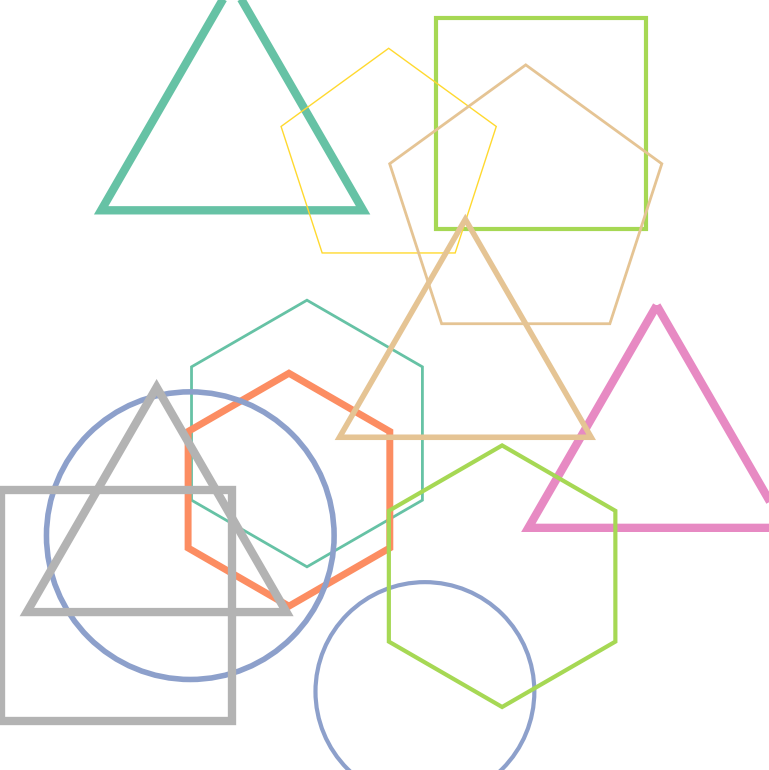[{"shape": "triangle", "thickness": 3, "radius": 0.98, "center": [0.301, 0.825]}, {"shape": "hexagon", "thickness": 1, "radius": 0.87, "center": [0.399, 0.437]}, {"shape": "hexagon", "thickness": 2.5, "radius": 0.76, "center": [0.375, 0.364]}, {"shape": "circle", "thickness": 1.5, "radius": 0.71, "center": [0.552, 0.102]}, {"shape": "circle", "thickness": 2, "radius": 0.93, "center": [0.247, 0.304]}, {"shape": "triangle", "thickness": 3, "radius": 0.96, "center": [0.853, 0.411]}, {"shape": "hexagon", "thickness": 1.5, "radius": 0.85, "center": [0.652, 0.252]}, {"shape": "square", "thickness": 1.5, "radius": 0.68, "center": [0.703, 0.84]}, {"shape": "pentagon", "thickness": 0.5, "radius": 0.73, "center": [0.505, 0.79]}, {"shape": "triangle", "thickness": 2, "radius": 0.94, "center": [0.604, 0.526]}, {"shape": "pentagon", "thickness": 1, "radius": 0.93, "center": [0.683, 0.73]}, {"shape": "square", "thickness": 3, "radius": 0.75, "center": [0.151, 0.213]}, {"shape": "triangle", "thickness": 3, "radius": 0.97, "center": [0.203, 0.302]}]